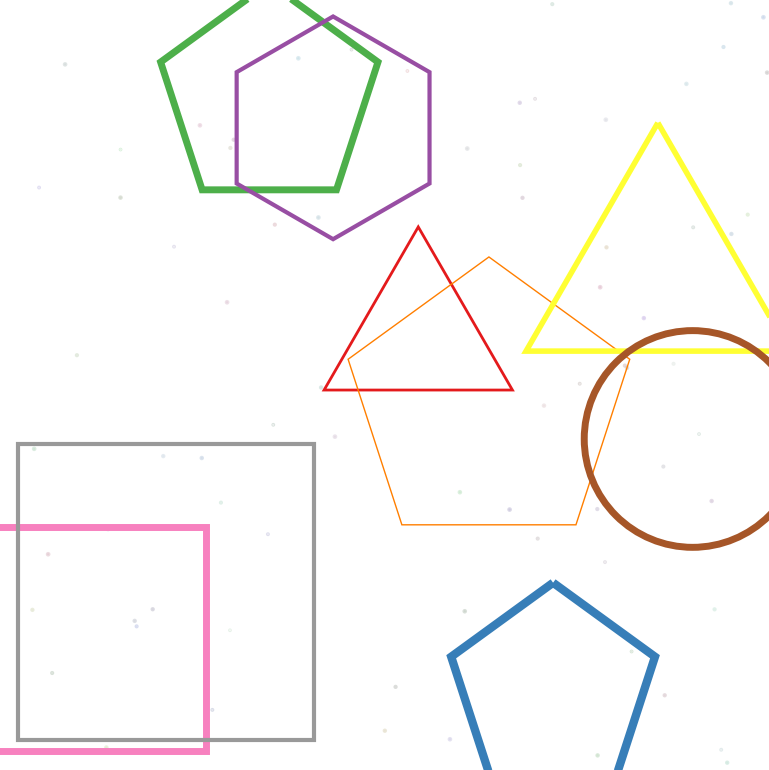[{"shape": "triangle", "thickness": 1, "radius": 0.71, "center": [0.543, 0.564]}, {"shape": "pentagon", "thickness": 3, "radius": 0.7, "center": [0.718, 0.104]}, {"shape": "pentagon", "thickness": 2.5, "radius": 0.74, "center": [0.35, 0.874]}, {"shape": "hexagon", "thickness": 1.5, "radius": 0.72, "center": [0.433, 0.834]}, {"shape": "pentagon", "thickness": 0.5, "radius": 0.96, "center": [0.635, 0.474]}, {"shape": "triangle", "thickness": 2, "radius": 0.99, "center": [0.854, 0.643]}, {"shape": "circle", "thickness": 2.5, "radius": 0.7, "center": [0.899, 0.43]}, {"shape": "square", "thickness": 2.5, "radius": 0.73, "center": [0.122, 0.17]}, {"shape": "square", "thickness": 1.5, "radius": 0.96, "center": [0.215, 0.231]}]